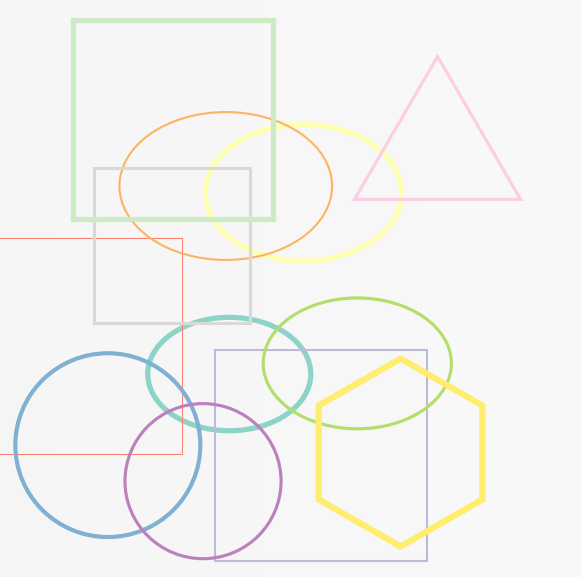[{"shape": "oval", "thickness": 2.5, "radius": 0.7, "center": [0.394, 0.351]}, {"shape": "oval", "thickness": 2.5, "radius": 0.84, "center": [0.522, 0.665]}, {"shape": "square", "thickness": 1, "radius": 0.91, "center": [0.553, 0.211]}, {"shape": "square", "thickness": 0.5, "radius": 0.94, "center": [0.126, 0.399]}, {"shape": "circle", "thickness": 2, "radius": 0.8, "center": [0.186, 0.228]}, {"shape": "oval", "thickness": 1, "radius": 0.91, "center": [0.388, 0.677]}, {"shape": "oval", "thickness": 1.5, "radius": 0.81, "center": [0.615, 0.37]}, {"shape": "triangle", "thickness": 1.5, "radius": 0.82, "center": [0.753, 0.736]}, {"shape": "square", "thickness": 1.5, "radius": 0.67, "center": [0.296, 0.574]}, {"shape": "circle", "thickness": 1.5, "radius": 0.67, "center": [0.349, 0.166]}, {"shape": "square", "thickness": 2.5, "radius": 0.86, "center": [0.298, 0.793]}, {"shape": "hexagon", "thickness": 3, "radius": 0.81, "center": [0.689, 0.216]}]